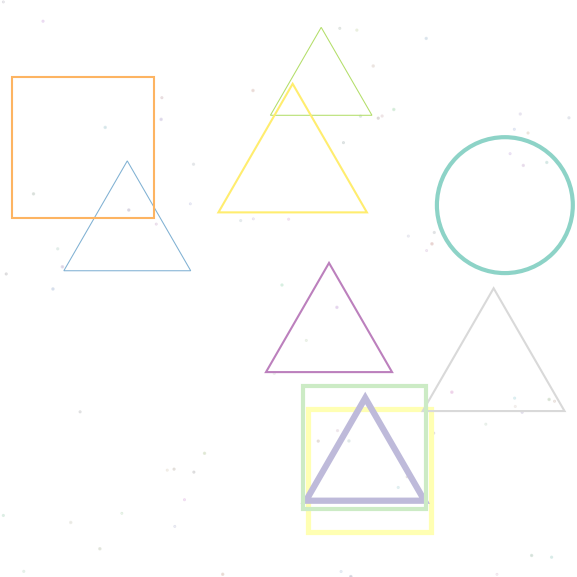[{"shape": "circle", "thickness": 2, "radius": 0.59, "center": [0.874, 0.644]}, {"shape": "square", "thickness": 2.5, "radius": 0.53, "center": [0.64, 0.184]}, {"shape": "triangle", "thickness": 3, "radius": 0.59, "center": [0.632, 0.191]}, {"shape": "triangle", "thickness": 0.5, "radius": 0.63, "center": [0.22, 0.594]}, {"shape": "square", "thickness": 1, "radius": 0.61, "center": [0.144, 0.744]}, {"shape": "triangle", "thickness": 0.5, "radius": 0.51, "center": [0.556, 0.85]}, {"shape": "triangle", "thickness": 1, "radius": 0.71, "center": [0.855, 0.358]}, {"shape": "triangle", "thickness": 1, "radius": 0.63, "center": [0.57, 0.418]}, {"shape": "square", "thickness": 2, "radius": 0.53, "center": [0.631, 0.225]}, {"shape": "triangle", "thickness": 1, "radius": 0.74, "center": [0.507, 0.706]}]